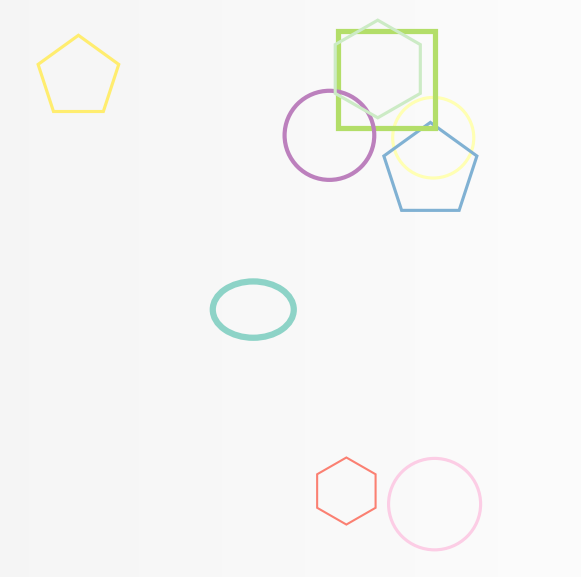[{"shape": "oval", "thickness": 3, "radius": 0.35, "center": [0.436, 0.463]}, {"shape": "circle", "thickness": 1.5, "radius": 0.35, "center": [0.745, 0.761]}, {"shape": "hexagon", "thickness": 1, "radius": 0.29, "center": [0.596, 0.149]}, {"shape": "pentagon", "thickness": 1.5, "radius": 0.42, "center": [0.74, 0.703]}, {"shape": "square", "thickness": 2.5, "radius": 0.42, "center": [0.665, 0.862]}, {"shape": "circle", "thickness": 1.5, "radius": 0.4, "center": [0.748, 0.126]}, {"shape": "circle", "thickness": 2, "radius": 0.39, "center": [0.567, 0.765]}, {"shape": "hexagon", "thickness": 1.5, "radius": 0.42, "center": [0.65, 0.88]}, {"shape": "pentagon", "thickness": 1.5, "radius": 0.36, "center": [0.135, 0.865]}]